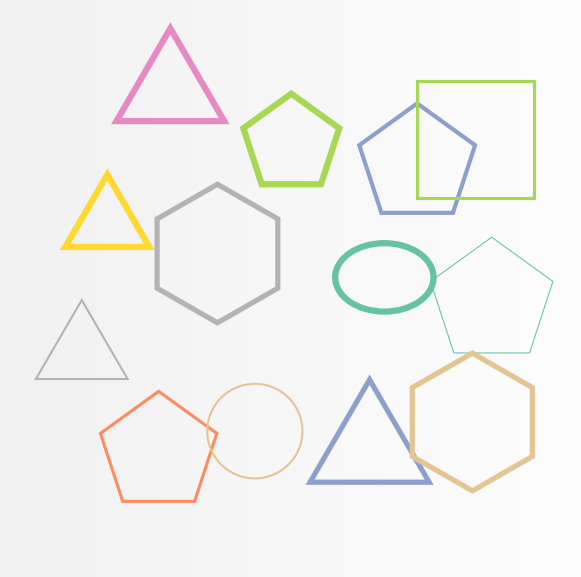[{"shape": "oval", "thickness": 3, "radius": 0.42, "center": [0.661, 0.519]}, {"shape": "pentagon", "thickness": 0.5, "radius": 0.55, "center": [0.846, 0.478]}, {"shape": "pentagon", "thickness": 1.5, "radius": 0.53, "center": [0.273, 0.216]}, {"shape": "triangle", "thickness": 2.5, "radius": 0.59, "center": [0.636, 0.223]}, {"shape": "pentagon", "thickness": 2, "radius": 0.52, "center": [0.718, 0.715]}, {"shape": "triangle", "thickness": 3, "radius": 0.53, "center": [0.293, 0.843]}, {"shape": "pentagon", "thickness": 3, "radius": 0.43, "center": [0.501, 0.75]}, {"shape": "square", "thickness": 1.5, "radius": 0.51, "center": [0.818, 0.758]}, {"shape": "triangle", "thickness": 3, "radius": 0.42, "center": [0.185, 0.613]}, {"shape": "circle", "thickness": 1, "radius": 0.41, "center": [0.438, 0.253]}, {"shape": "hexagon", "thickness": 2.5, "radius": 0.6, "center": [0.813, 0.268]}, {"shape": "hexagon", "thickness": 2.5, "radius": 0.6, "center": [0.374, 0.56]}, {"shape": "triangle", "thickness": 1, "radius": 0.46, "center": [0.141, 0.388]}]